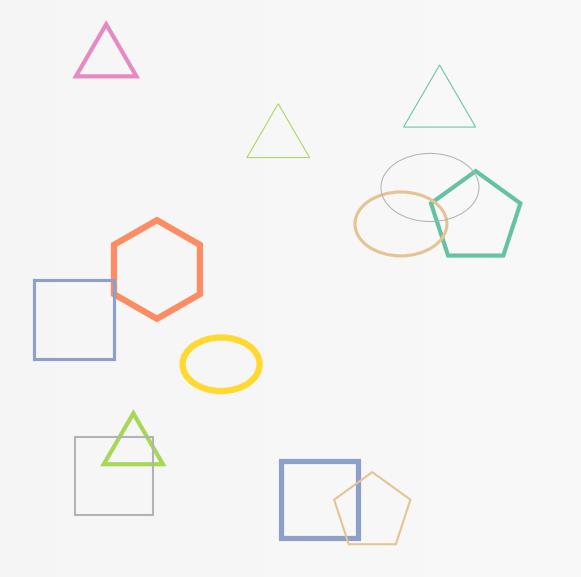[{"shape": "pentagon", "thickness": 2, "radius": 0.4, "center": [0.818, 0.622]}, {"shape": "triangle", "thickness": 0.5, "radius": 0.36, "center": [0.756, 0.815]}, {"shape": "hexagon", "thickness": 3, "radius": 0.43, "center": [0.27, 0.533]}, {"shape": "square", "thickness": 2.5, "radius": 0.33, "center": [0.55, 0.134]}, {"shape": "square", "thickness": 1.5, "radius": 0.34, "center": [0.127, 0.446]}, {"shape": "triangle", "thickness": 2, "radius": 0.3, "center": [0.183, 0.897]}, {"shape": "triangle", "thickness": 2, "radius": 0.29, "center": [0.229, 0.225]}, {"shape": "triangle", "thickness": 0.5, "radius": 0.31, "center": [0.479, 0.757]}, {"shape": "oval", "thickness": 3, "radius": 0.33, "center": [0.38, 0.368]}, {"shape": "oval", "thickness": 1.5, "radius": 0.4, "center": [0.69, 0.611]}, {"shape": "pentagon", "thickness": 1, "radius": 0.35, "center": [0.64, 0.113]}, {"shape": "square", "thickness": 1, "radius": 0.33, "center": [0.197, 0.175]}, {"shape": "oval", "thickness": 0.5, "radius": 0.42, "center": [0.74, 0.675]}]